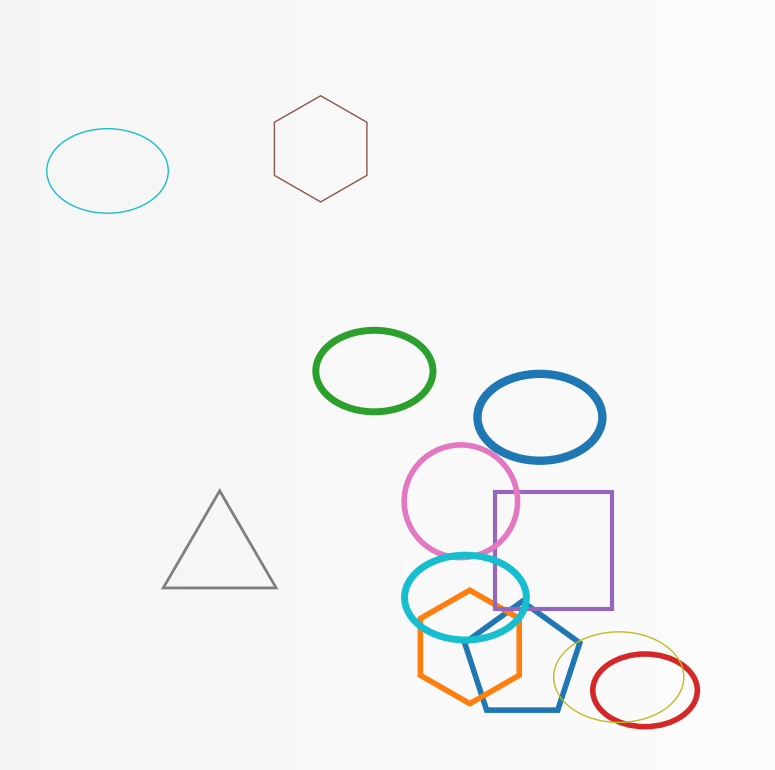[{"shape": "oval", "thickness": 3, "radius": 0.4, "center": [0.697, 0.458]}, {"shape": "pentagon", "thickness": 2, "radius": 0.39, "center": [0.674, 0.141]}, {"shape": "hexagon", "thickness": 2, "radius": 0.37, "center": [0.606, 0.16]}, {"shape": "oval", "thickness": 2.5, "radius": 0.38, "center": [0.483, 0.518]}, {"shape": "oval", "thickness": 2, "radius": 0.34, "center": [0.832, 0.103]}, {"shape": "square", "thickness": 1.5, "radius": 0.38, "center": [0.714, 0.285]}, {"shape": "hexagon", "thickness": 0.5, "radius": 0.34, "center": [0.414, 0.807]}, {"shape": "circle", "thickness": 2, "radius": 0.37, "center": [0.595, 0.349]}, {"shape": "triangle", "thickness": 1, "radius": 0.42, "center": [0.283, 0.278]}, {"shape": "oval", "thickness": 0.5, "radius": 0.42, "center": [0.798, 0.121]}, {"shape": "oval", "thickness": 0.5, "radius": 0.39, "center": [0.139, 0.778]}, {"shape": "oval", "thickness": 2.5, "radius": 0.39, "center": [0.601, 0.224]}]